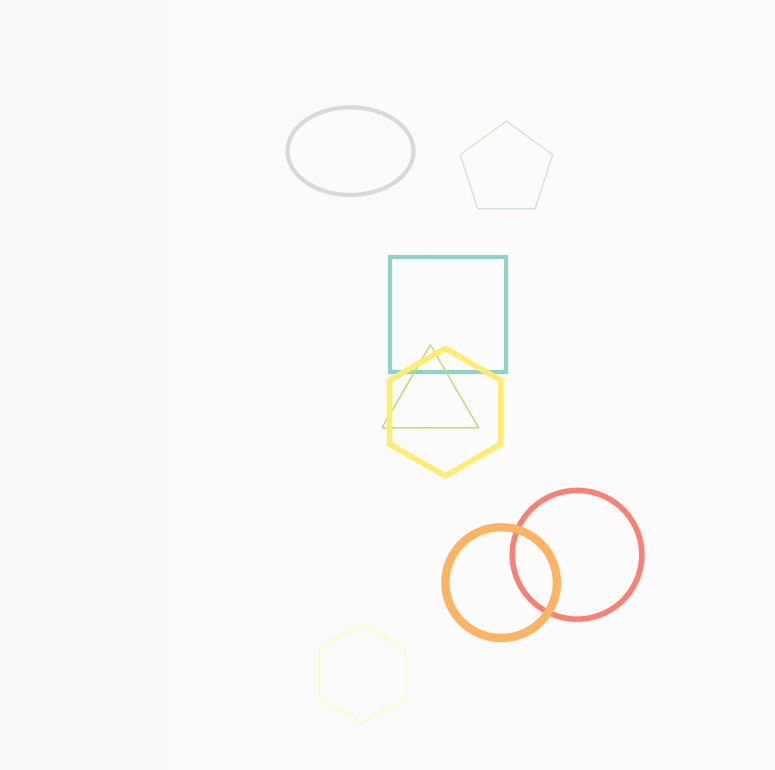[{"shape": "square", "thickness": 1.5, "radius": 0.37, "center": [0.578, 0.592]}, {"shape": "hexagon", "thickness": 0.5, "radius": 0.32, "center": [0.467, 0.125]}, {"shape": "circle", "thickness": 2, "radius": 0.42, "center": [0.745, 0.28]}, {"shape": "circle", "thickness": 3, "radius": 0.36, "center": [0.647, 0.243]}, {"shape": "triangle", "thickness": 0.5, "radius": 0.36, "center": [0.555, 0.48]}, {"shape": "oval", "thickness": 1.5, "radius": 0.41, "center": [0.452, 0.804]}, {"shape": "pentagon", "thickness": 0.5, "radius": 0.31, "center": [0.653, 0.78]}, {"shape": "hexagon", "thickness": 2, "radius": 0.41, "center": [0.574, 0.465]}]